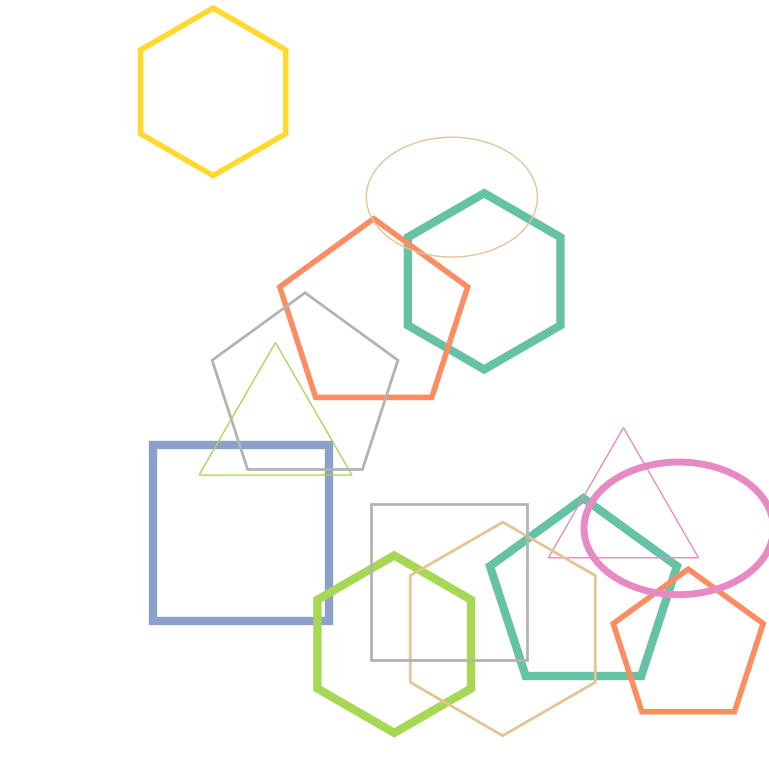[{"shape": "hexagon", "thickness": 3, "radius": 0.57, "center": [0.629, 0.635]}, {"shape": "pentagon", "thickness": 3, "radius": 0.64, "center": [0.758, 0.225]}, {"shape": "pentagon", "thickness": 2, "radius": 0.51, "center": [0.894, 0.159]}, {"shape": "pentagon", "thickness": 2, "radius": 0.64, "center": [0.485, 0.588]}, {"shape": "square", "thickness": 3, "radius": 0.57, "center": [0.313, 0.308]}, {"shape": "triangle", "thickness": 0.5, "radius": 0.56, "center": [0.81, 0.332]}, {"shape": "oval", "thickness": 2.5, "radius": 0.62, "center": [0.881, 0.314]}, {"shape": "hexagon", "thickness": 3, "radius": 0.58, "center": [0.512, 0.163]}, {"shape": "triangle", "thickness": 0.5, "radius": 0.57, "center": [0.358, 0.44]}, {"shape": "hexagon", "thickness": 2, "radius": 0.54, "center": [0.277, 0.881]}, {"shape": "oval", "thickness": 0.5, "radius": 0.56, "center": [0.587, 0.744]}, {"shape": "hexagon", "thickness": 1, "radius": 0.69, "center": [0.653, 0.183]}, {"shape": "pentagon", "thickness": 1, "radius": 0.63, "center": [0.396, 0.493]}, {"shape": "square", "thickness": 1, "radius": 0.5, "center": [0.583, 0.244]}]